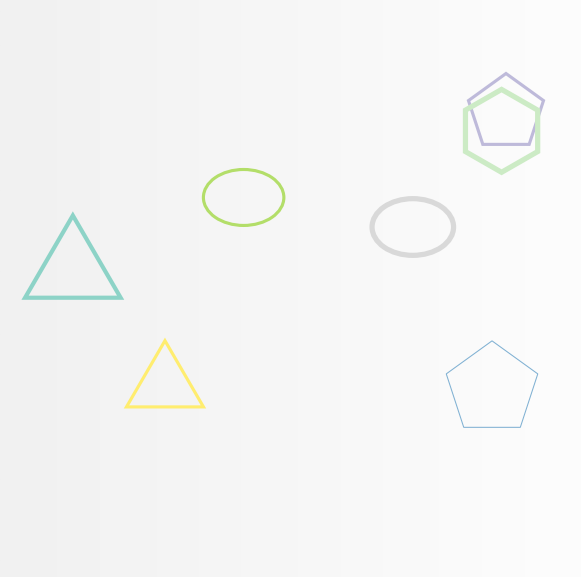[{"shape": "triangle", "thickness": 2, "radius": 0.47, "center": [0.125, 0.531]}, {"shape": "pentagon", "thickness": 1.5, "radius": 0.34, "center": [0.871, 0.804]}, {"shape": "pentagon", "thickness": 0.5, "radius": 0.41, "center": [0.846, 0.326]}, {"shape": "oval", "thickness": 1.5, "radius": 0.35, "center": [0.419, 0.657]}, {"shape": "oval", "thickness": 2.5, "radius": 0.35, "center": [0.71, 0.606]}, {"shape": "hexagon", "thickness": 2.5, "radius": 0.36, "center": [0.863, 0.773]}, {"shape": "triangle", "thickness": 1.5, "radius": 0.38, "center": [0.284, 0.333]}]